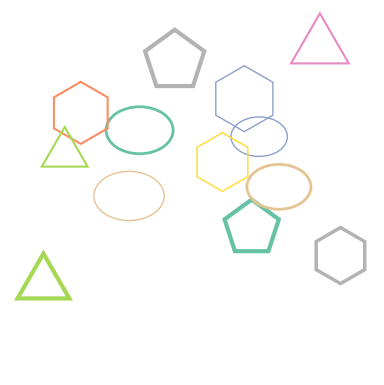[{"shape": "pentagon", "thickness": 3, "radius": 0.37, "center": [0.654, 0.407]}, {"shape": "oval", "thickness": 2, "radius": 0.44, "center": [0.363, 0.662]}, {"shape": "hexagon", "thickness": 1.5, "radius": 0.4, "center": [0.21, 0.707]}, {"shape": "oval", "thickness": 1, "radius": 0.37, "center": [0.673, 0.645]}, {"shape": "hexagon", "thickness": 1, "radius": 0.43, "center": [0.635, 0.744]}, {"shape": "triangle", "thickness": 1.5, "radius": 0.43, "center": [0.831, 0.879]}, {"shape": "triangle", "thickness": 1.5, "radius": 0.34, "center": [0.168, 0.602]}, {"shape": "triangle", "thickness": 3, "radius": 0.39, "center": [0.113, 0.264]}, {"shape": "hexagon", "thickness": 1, "radius": 0.38, "center": [0.578, 0.579]}, {"shape": "oval", "thickness": 2, "radius": 0.42, "center": [0.724, 0.515]}, {"shape": "oval", "thickness": 1, "radius": 0.46, "center": [0.335, 0.491]}, {"shape": "hexagon", "thickness": 2.5, "radius": 0.36, "center": [0.884, 0.336]}, {"shape": "pentagon", "thickness": 3, "radius": 0.4, "center": [0.454, 0.842]}]